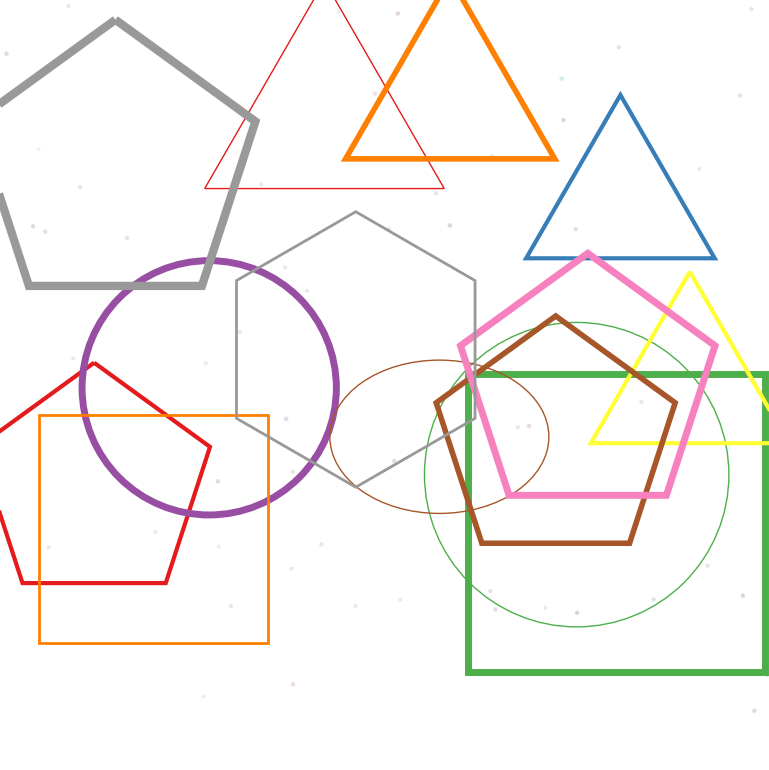[{"shape": "triangle", "thickness": 0.5, "radius": 0.9, "center": [0.421, 0.845]}, {"shape": "pentagon", "thickness": 1.5, "radius": 0.79, "center": [0.122, 0.371]}, {"shape": "triangle", "thickness": 1.5, "radius": 0.71, "center": [0.806, 0.735]}, {"shape": "square", "thickness": 2.5, "radius": 0.97, "center": [0.801, 0.321]}, {"shape": "circle", "thickness": 0.5, "radius": 0.99, "center": [0.749, 0.384]}, {"shape": "circle", "thickness": 2.5, "radius": 0.83, "center": [0.272, 0.496]}, {"shape": "triangle", "thickness": 2, "radius": 0.78, "center": [0.585, 0.872]}, {"shape": "square", "thickness": 1, "radius": 0.74, "center": [0.2, 0.313]}, {"shape": "triangle", "thickness": 1.5, "radius": 0.74, "center": [0.896, 0.499]}, {"shape": "oval", "thickness": 0.5, "radius": 0.71, "center": [0.571, 0.433]}, {"shape": "pentagon", "thickness": 2, "radius": 0.82, "center": [0.722, 0.426]}, {"shape": "pentagon", "thickness": 2.5, "radius": 0.87, "center": [0.763, 0.497]}, {"shape": "hexagon", "thickness": 1, "radius": 0.89, "center": [0.462, 0.546]}, {"shape": "pentagon", "thickness": 3, "radius": 0.96, "center": [0.15, 0.783]}]